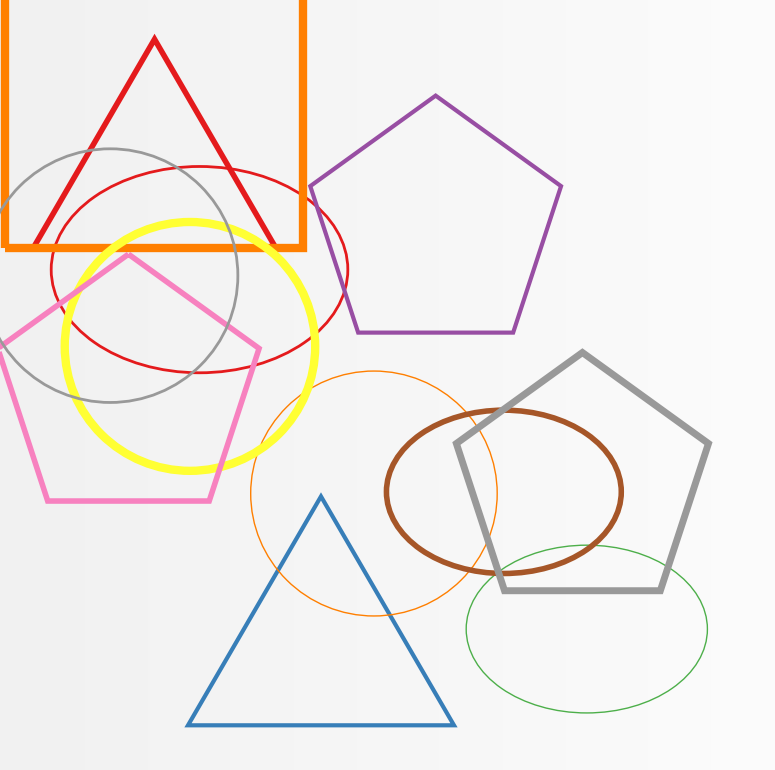[{"shape": "oval", "thickness": 1, "radius": 0.96, "center": [0.257, 0.65]}, {"shape": "triangle", "thickness": 2, "radius": 0.91, "center": [0.199, 0.767]}, {"shape": "triangle", "thickness": 1.5, "radius": 0.99, "center": [0.414, 0.157]}, {"shape": "oval", "thickness": 0.5, "radius": 0.78, "center": [0.757, 0.183]}, {"shape": "pentagon", "thickness": 1.5, "radius": 0.85, "center": [0.562, 0.706]}, {"shape": "square", "thickness": 3, "radius": 0.96, "center": [0.199, 0.87]}, {"shape": "circle", "thickness": 0.5, "radius": 0.8, "center": [0.483, 0.359]}, {"shape": "circle", "thickness": 3, "radius": 0.81, "center": [0.245, 0.55]}, {"shape": "oval", "thickness": 2, "radius": 0.76, "center": [0.65, 0.361]}, {"shape": "pentagon", "thickness": 2, "radius": 0.89, "center": [0.166, 0.493]}, {"shape": "circle", "thickness": 1, "radius": 0.82, "center": [0.142, 0.642]}, {"shape": "pentagon", "thickness": 2.5, "radius": 0.86, "center": [0.752, 0.371]}]